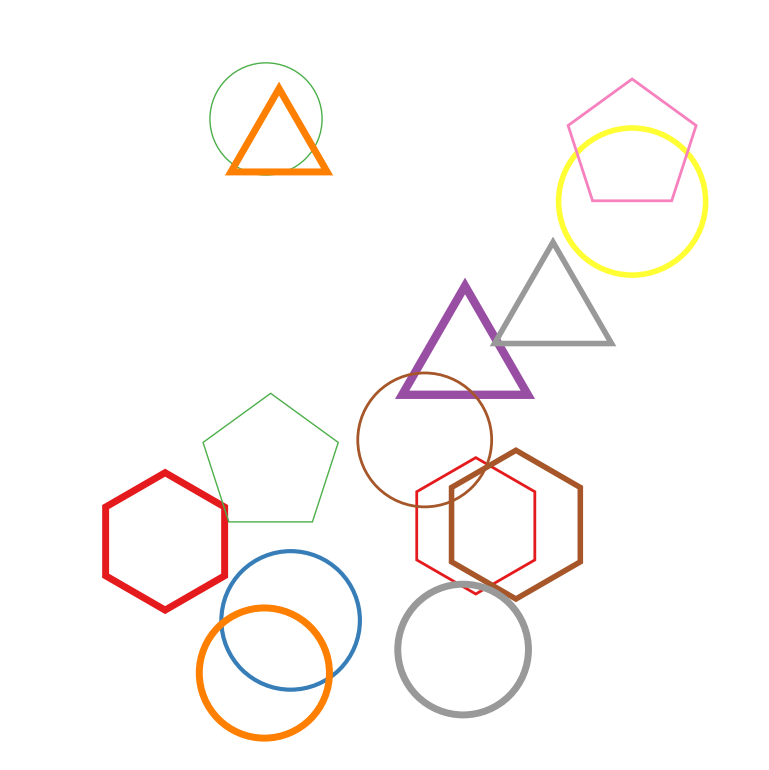[{"shape": "hexagon", "thickness": 2.5, "radius": 0.45, "center": [0.214, 0.297]}, {"shape": "hexagon", "thickness": 1, "radius": 0.44, "center": [0.618, 0.317]}, {"shape": "circle", "thickness": 1.5, "radius": 0.45, "center": [0.377, 0.194]}, {"shape": "pentagon", "thickness": 0.5, "radius": 0.46, "center": [0.351, 0.397]}, {"shape": "circle", "thickness": 0.5, "radius": 0.36, "center": [0.345, 0.846]}, {"shape": "triangle", "thickness": 3, "radius": 0.47, "center": [0.604, 0.534]}, {"shape": "triangle", "thickness": 2.5, "radius": 0.36, "center": [0.362, 0.813]}, {"shape": "circle", "thickness": 2.5, "radius": 0.42, "center": [0.343, 0.126]}, {"shape": "circle", "thickness": 2, "radius": 0.48, "center": [0.821, 0.738]}, {"shape": "hexagon", "thickness": 2, "radius": 0.48, "center": [0.67, 0.319]}, {"shape": "circle", "thickness": 1, "radius": 0.43, "center": [0.552, 0.429]}, {"shape": "pentagon", "thickness": 1, "radius": 0.44, "center": [0.821, 0.81]}, {"shape": "triangle", "thickness": 2, "radius": 0.44, "center": [0.718, 0.598]}, {"shape": "circle", "thickness": 2.5, "radius": 0.42, "center": [0.601, 0.156]}]